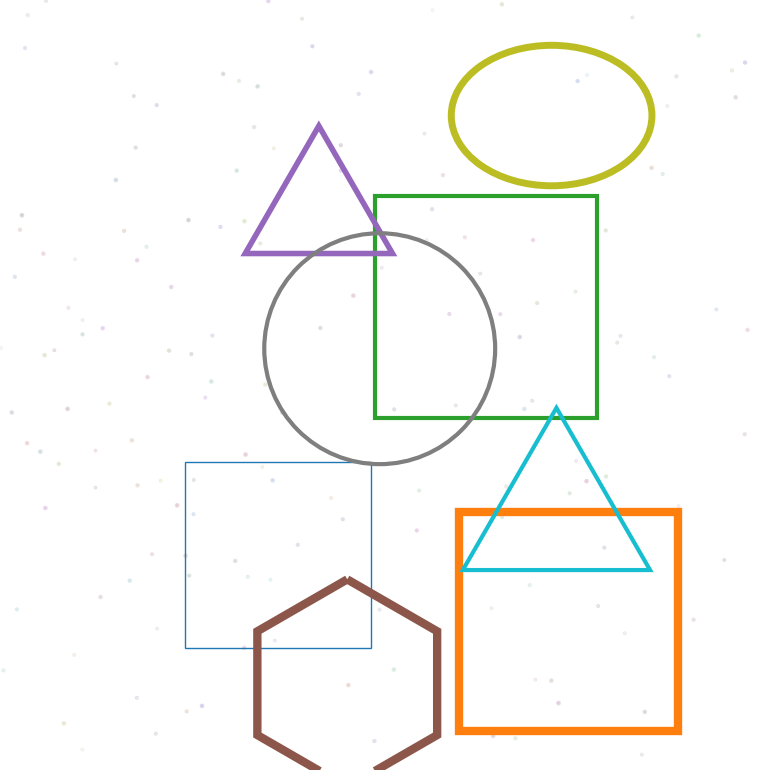[{"shape": "square", "thickness": 0.5, "radius": 0.6, "center": [0.361, 0.279]}, {"shape": "square", "thickness": 3, "radius": 0.71, "center": [0.738, 0.193]}, {"shape": "square", "thickness": 1.5, "radius": 0.72, "center": [0.631, 0.601]}, {"shape": "triangle", "thickness": 2, "radius": 0.55, "center": [0.414, 0.726]}, {"shape": "hexagon", "thickness": 3, "radius": 0.67, "center": [0.451, 0.113]}, {"shape": "circle", "thickness": 1.5, "radius": 0.75, "center": [0.493, 0.547]}, {"shape": "oval", "thickness": 2.5, "radius": 0.65, "center": [0.716, 0.85]}, {"shape": "triangle", "thickness": 1.5, "radius": 0.7, "center": [0.723, 0.33]}]